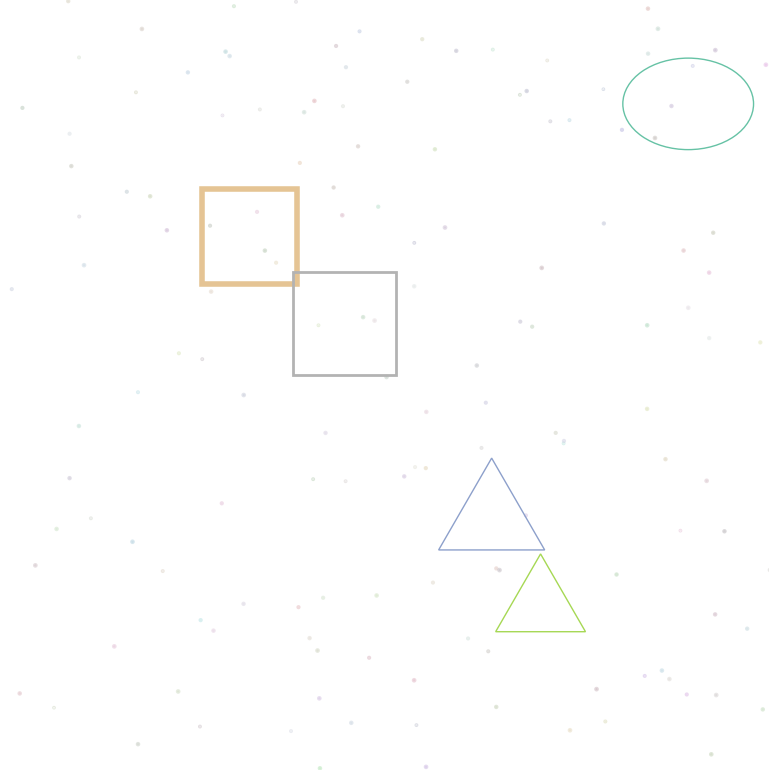[{"shape": "oval", "thickness": 0.5, "radius": 0.42, "center": [0.894, 0.865]}, {"shape": "triangle", "thickness": 0.5, "radius": 0.4, "center": [0.639, 0.326]}, {"shape": "triangle", "thickness": 0.5, "radius": 0.34, "center": [0.702, 0.213]}, {"shape": "square", "thickness": 2, "radius": 0.31, "center": [0.324, 0.693]}, {"shape": "square", "thickness": 1, "radius": 0.33, "center": [0.448, 0.58]}]